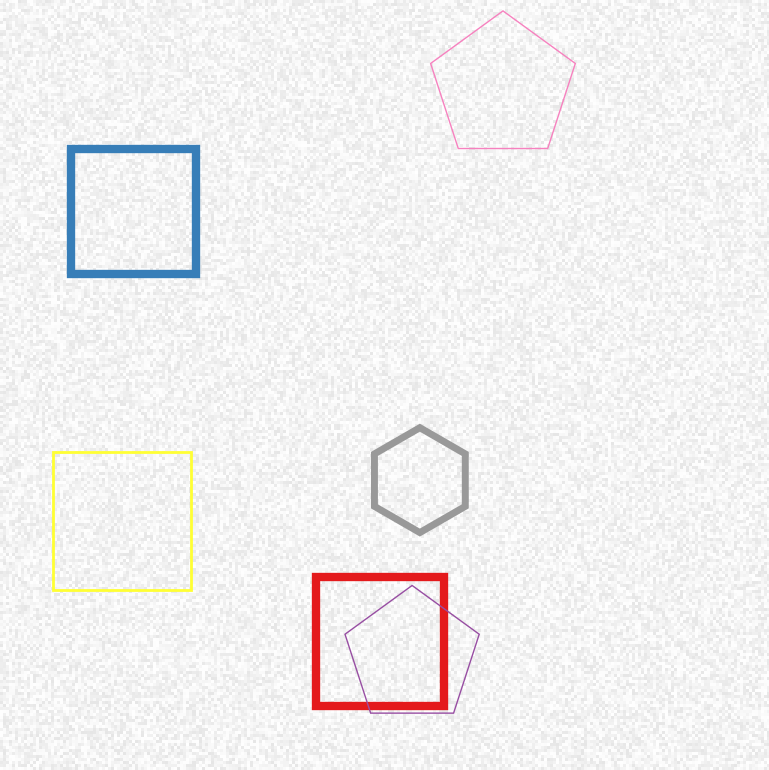[{"shape": "square", "thickness": 3, "radius": 0.42, "center": [0.493, 0.167]}, {"shape": "square", "thickness": 3, "radius": 0.41, "center": [0.173, 0.725]}, {"shape": "pentagon", "thickness": 0.5, "radius": 0.46, "center": [0.535, 0.148]}, {"shape": "square", "thickness": 1, "radius": 0.45, "center": [0.158, 0.323]}, {"shape": "pentagon", "thickness": 0.5, "radius": 0.49, "center": [0.653, 0.887]}, {"shape": "hexagon", "thickness": 2.5, "radius": 0.34, "center": [0.545, 0.376]}]